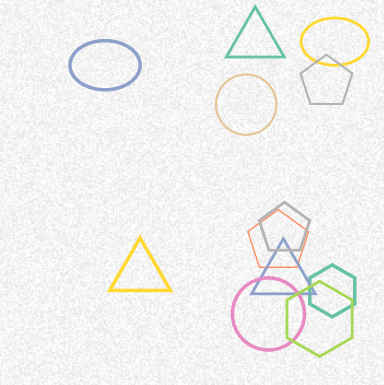[{"shape": "triangle", "thickness": 2, "radius": 0.43, "center": [0.663, 0.895]}, {"shape": "hexagon", "thickness": 2.5, "radius": 0.34, "center": [0.863, 0.244]}, {"shape": "pentagon", "thickness": 1, "radius": 0.41, "center": [0.723, 0.373]}, {"shape": "oval", "thickness": 2.5, "radius": 0.46, "center": [0.273, 0.831]}, {"shape": "triangle", "thickness": 2, "radius": 0.48, "center": [0.736, 0.285]}, {"shape": "circle", "thickness": 2.5, "radius": 0.47, "center": [0.697, 0.184]}, {"shape": "hexagon", "thickness": 2, "radius": 0.49, "center": [0.83, 0.172]}, {"shape": "oval", "thickness": 2, "radius": 0.44, "center": [0.87, 0.892]}, {"shape": "triangle", "thickness": 2.5, "radius": 0.46, "center": [0.364, 0.291]}, {"shape": "circle", "thickness": 1.5, "radius": 0.39, "center": [0.639, 0.728]}, {"shape": "pentagon", "thickness": 2, "radius": 0.34, "center": [0.739, 0.406]}, {"shape": "pentagon", "thickness": 1.5, "radius": 0.35, "center": [0.848, 0.787]}]